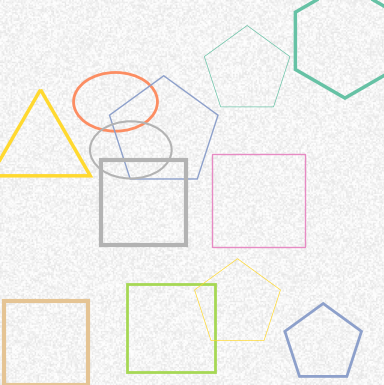[{"shape": "hexagon", "thickness": 2.5, "radius": 0.74, "center": [0.896, 0.894]}, {"shape": "pentagon", "thickness": 0.5, "radius": 0.58, "center": [0.642, 0.817]}, {"shape": "oval", "thickness": 2, "radius": 0.54, "center": [0.3, 0.736]}, {"shape": "pentagon", "thickness": 1, "radius": 0.74, "center": [0.425, 0.655]}, {"shape": "pentagon", "thickness": 2, "radius": 0.52, "center": [0.839, 0.107]}, {"shape": "square", "thickness": 1, "radius": 0.6, "center": [0.671, 0.479]}, {"shape": "square", "thickness": 2, "radius": 0.57, "center": [0.444, 0.148]}, {"shape": "triangle", "thickness": 2.5, "radius": 0.75, "center": [0.105, 0.618]}, {"shape": "pentagon", "thickness": 0.5, "radius": 0.59, "center": [0.617, 0.211]}, {"shape": "square", "thickness": 3, "radius": 0.54, "center": [0.119, 0.109]}, {"shape": "square", "thickness": 3, "radius": 0.56, "center": [0.372, 0.475]}, {"shape": "oval", "thickness": 1.5, "radius": 0.53, "center": [0.34, 0.611]}]